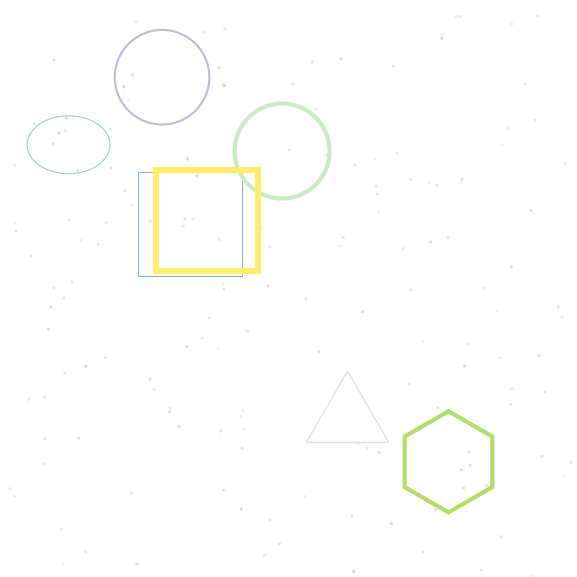[{"shape": "oval", "thickness": 0.5, "radius": 0.36, "center": [0.119, 0.748]}, {"shape": "circle", "thickness": 1, "radius": 0.41, "center": [0.281, 0.865]}, {"shape": "square", "thickness": 0.5, "radius": 0.45, "center": [0.329, 0.612]}, {"shape": "hexagon", "thickness": 2, "radius": 0.44, "center": [0.777, 0.199]}, {"shape": "triangle", "thickness": 0.5, "radius": 0.41, "center": [0.602, 0.274]}, {"shape": "circle", "thickness": 2, "radius": 0.41, "center": [0.488, 0.738]}, {"shape": "square", "thickness": 3, "radius": 0.44, "center": [0.358, 0.617]}]